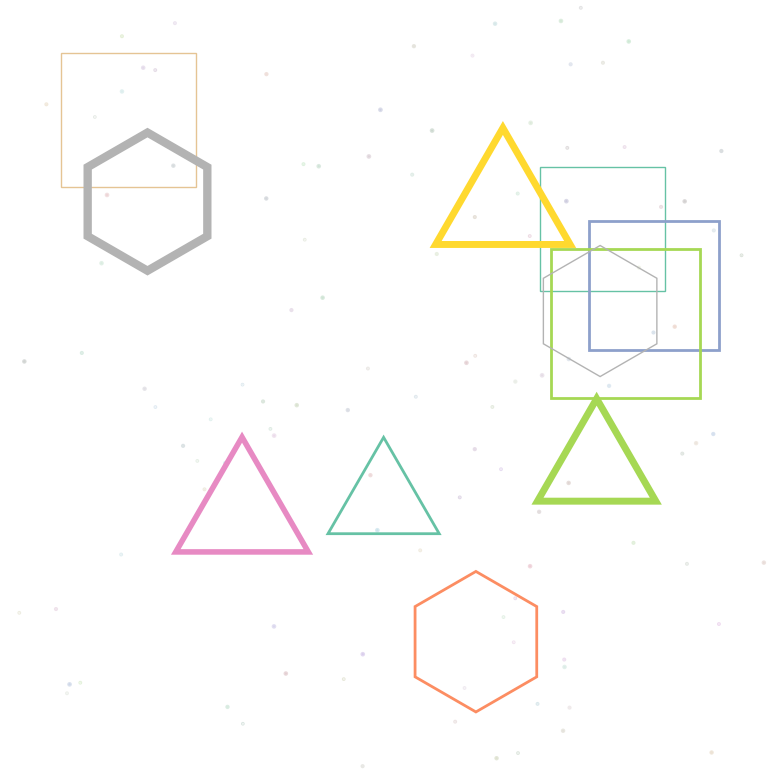[{"shape": "square", "thickness": 0.5, "radius": 0.4, "center": [0.783, 0.703]}, {"shape": "triangle", "thickness": 1, "radius": 0.42, "center": [0.498, 0.349]}, {"shape": "hexagon", "thickness": 1, "radius": 0.46, "center": [0.618, 0.167]}, {"shape": "square", "thickness": 1, "radius": 0.42, "center": [0.849, 0.629]}, {"shape": "triangle", "thickness": 2, "radius": 0.5, "center": [0.314, 0.333]}, {"shape": "triangle", "thickness": 2.5, "radius": 0.44, "center": [0.775, 0.393]}, {"shape": "square", "thickness": 1, "radius": 0.48, "center": [0.812, 0.58]}, {"shape": "triangle", "thickness": 2.5, "radius": 0.5, "center": [0.653, 0.733]}, {"shape": "square", "thickness": 0.5, "radius": 0.44, "center": [0.167, 0.844]}, {"shape": "hexagon", "thickness": 3, "radius": 0.45, "center": [0.192, 0.738]}, {"shape": "hexagon", "thickness": 0.5, "radius": 0.43, "center": [0.779, 0.596]}]